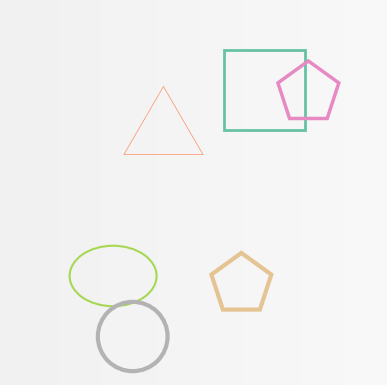[{"shape": "square", "thickness": 2, "radius": 0.52, "center": [0.684, 0.766]}, {"shape": "triangle", "thickness": 0.5, "radius": 0.59, "center": [0.422, 0.657]}, {"shape": "pentagon", "thickness": 2.5, "radius": 0.41, "center": [0.796, 0.759]}, {"shape": "oval", "thickness": 1.5, "radius": 0.56, "center": [0.292, 0.283]}, {"shape": "pentagon", "thickness": 3, "radius": 0.41, "center": [0.623, 0.262]}, {"shape": "circle", "thickness": 3, "radius": 0.45, "center": [0.342, 0.126]}]